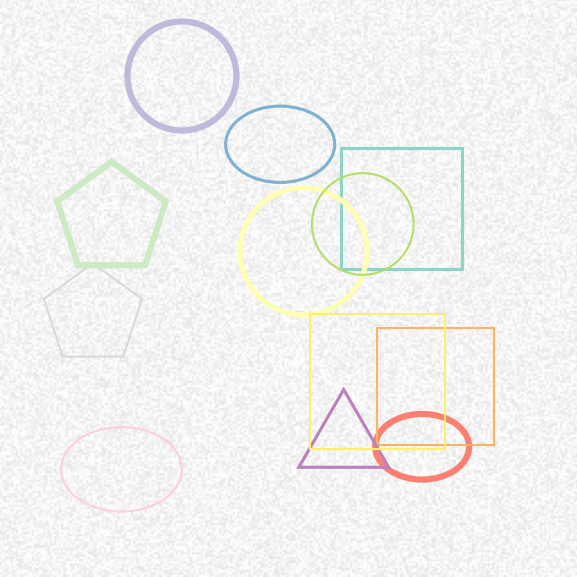[{"shape": "square", "thickness": 1.5, "radius": 0.52, "center": [0.695, 0.638]}, {"shape": "circle", "thickness": 2.5, "radius": 0.55, "center": [0.526, 0.564]}, {"shape": "circle", "thickness": 3, "radius": 0.47, "center": [0.315, 0.868]}, {"shape": "oval", "thickness": 3, "radius": 0.41, "center": [0.731, 0.226]}, {"shape": "oval", "thickness": 1.5, "radius": 0.47, "center": [0.485, 0.749]}, {"shape": "square", "thickness": 1, "radius": 0.51, "center": [0.753, 0.33]}, {"shape": "circle", "thickness": 1, "radius": 0.44, "center": [0.628, 0.611]}, {"shape": "oval", "thickness": 1, "radius": 0.52, "center": [0.21, 0.186]}, {"shape": "pentagon", "thickness": 1, "radius": 0.45, "center": [0.161, 0.454]}, {"shape": "triangle", "thickness": 1.5, "radius": 0.45, "center": [0.595, 0.235]}, {"shape": "pentagon", "thickness": 3, "radius": 0.49, "center": [0.193, 0.62]}, {"shape": "square", "thickness": 1, "radius": 0.58, "center": [0.653, 0.339]}]